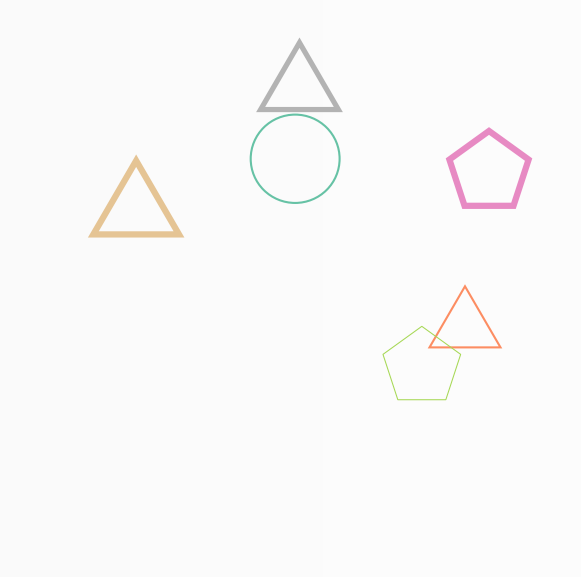[{"shape": "circle", "thickness": 1, "radius": 0.38, "center": [0.508, 0.724]}, {"shape": "triangle", "thickness": 1, "radius": 0.35, "center": [0.8, 0.433]}, {"shape": "pentagon", "thickness": 3, "radius": 0.36, "center": [0.841, 0.701]}, {"shape": "pentagon", "thickness": 0.5, "radius": 0.35, "center": [0.726, 0.364]}, {"shape": "triangle", "thickness": 3, "radius": 0.43, "center": [0.234, 0.636]}, {"shape": "triangle", "thickness": 2.5, "radius": 0.39, "center": [0.515, 0.848]}]